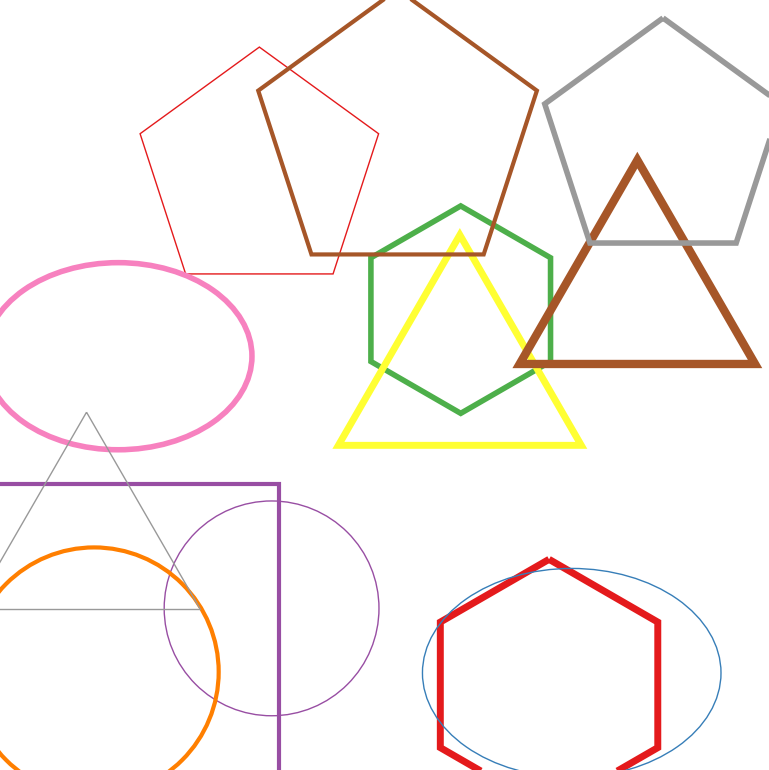[{"shape": "hexagon", "thickness": 2.5, "radius": 0.82, "center": [0.713, 0.111]}, {"shape": "pentagon", "thickness": 0.5, "radius": 0.81, "center": [0.337, 0.776]}, {"shape": "oval", "thickness": 0.5, "radius": 0.97, "center": [0.743, 0.126]}, {"shape": "hexagon", "thickness": 2, "radius": 0.67, "center": [0.598, 0.598]}, {"shape": "square", "thickness": 1.5, "radius": 0.99, "center": [0.164, 0.173]}, {"shape": "circle", "thickness": 0.5, "radius": 0.7, "center": [0.353, 0.21]}, {"shape": "circle", "thickness": 1.5, "radius": 0.81, "center": [0.122, 0.127]}, {"shape": "triangle", "thickness": 2.5, "radius": 0.91, "center": [0.597, 0.513]}, {"shape": "pentagon", "thickness": 1.5, "radius": 0.95, "center": [0.516, 0.823]}, {"shape": "triangle", "thickness": 3, "radius": 0.88, "center": [0.828, 0.616]}, {"shape": "oval", "thickness": 2, "radius": 0.87, "center": [0.154, 0.537]}, {"shape": "pentagon", "thickness": 2, "radius": 0.81, "center": [0.861, 0.815]}, {"shape": "triangle", "thickness": 0.5, "radius": 0.85, "center": [0.112, 0.294]}]